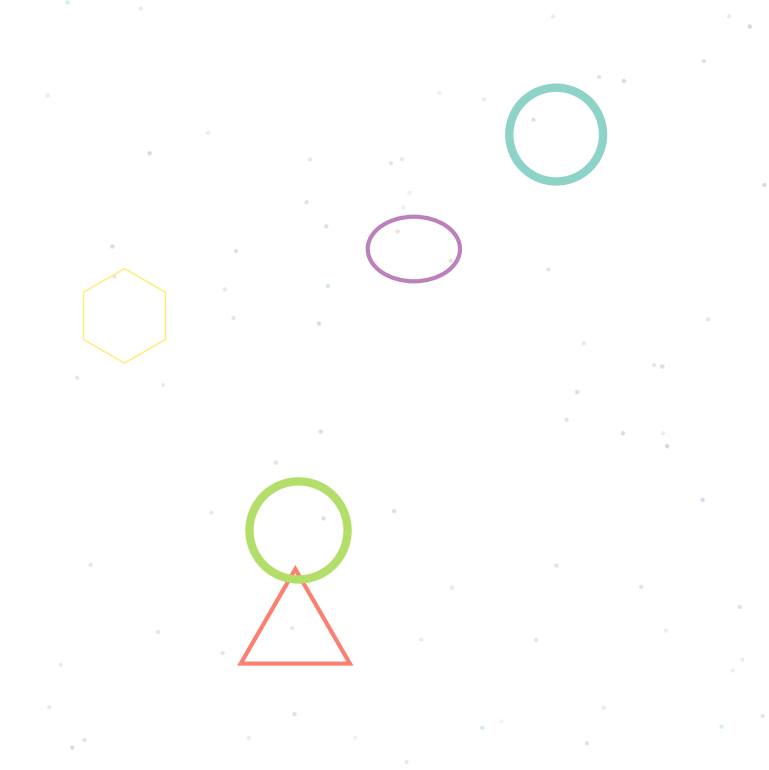[{"shape": "circle", "thickness": 3, "radius": 0.3, "center": [0.722, 0.825]}, {"shape": "triangle", "thickness": 1.5, "radius": 0.41, "center": [0.384, 0.179]}, {"shape": "circle", "thickness": 3, "radius": 0.32, "center": [0.388, 0.311]}, {"shape": "oval", "thickness": 1.5, "radius": 0.3, "center": [0.537, 0.677]}, {"shape": "hexagon", "thickness": 0.5, "radius": 0.31, "center": [0.162, 0.59]}]